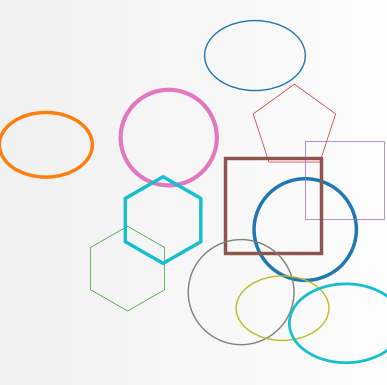[{"shape": "circle", "thickness": 2.5, "radius": 0.66, "center": [0.788, 0.404]}, {"shape": "oval", "thickness": 1, "radius": 0.65, "center": [0.658, 0.856]}, {"shape": "oval", "thickness": 2.5, "radius": 0.6, "center": [0.118, 0.624]}, {"shape": "hexagon", "thickness": 0.5, "radius": 0.55, "center": [0.329, 0.302]}, {"shape": "pentagon", "thickness": 0.5, "radius": 0.56, "center": [0.76, 0.67]}, {"shape": "square", "thickness": 0.5, "radius": 0.51, "center": [0.89, 0.533]}, {"shape": "square", "thickness": 2.5, "radius": 0.62, "center": [0.704, 0.465]}, {"shape": "circle", "thickness": 3, "radius": 0.62, "center": [0.435, 0.643]}, {"shape": "circle", "thickness": 1, "radius": 0.68, "center": [0.622, 0.241]}, {"shape": "oval", "thickness": 1, "radius": 0.6, "center": [0.729, 0.199]}, {"shape": "oval", "thickness": 2, "radius": 0.73, "center": [0.893, 0.16]}, {"shape": "hexagon", "thickness": 2.5, "radius": 0.56, "center": [0.421, 0.428]}]